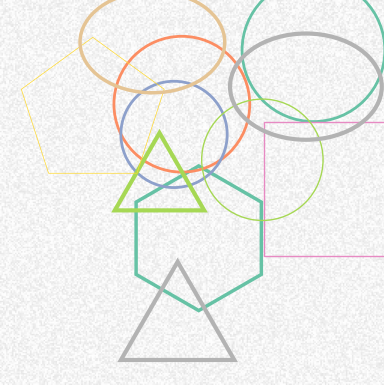[{"shape": "hexagon", "thickness": 2.5, "radius": 0.94, "center": [0.516, 0.381]}, {"shape": "circle", "thickness": 2, "radius": 0.93, "center": [0.814, 0.87]}, {"shape": "circle", "thickness": 2, "radius": 0.88, "center": [0.472, 0.729]}, {"shape": "circle", "thickness": 2, "radius": 0.69, "center": [0.452, 0.651]}, {"shape": "square", "thickness": 1, "radius": 0.87, "center": [0.859, 0.51]}, {"shape": "triangle", "thickness": 3, "radius": 0.67, "center": [0.414, 0.521]}, {"shape": "circle", "thickness": 1, "radius": 0.79, "center": [0.681, 0.585]}, {"shape": "pentagon", "thickness": 0.5, "radius": 0.98, "center": [0.241, 0.708]}, {"shape": "oval", "thickness": 2.5, "radius": 0.94, "center": [0.396, 0.891]}, {"shape": "triangle", "thickness": 3, "radius": 0.85, "center": [0.461, 0.15]}, {"shape": "oval", "thickness": 3, "radius": 0.99, "center": [0.795, 0.775]}]